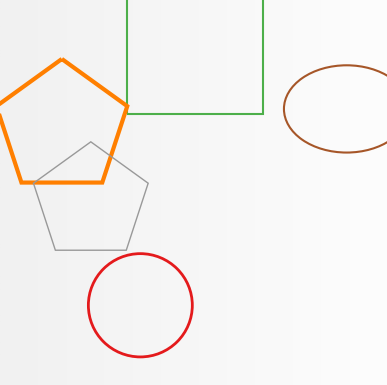[{"shape": "circle", "thickness": 2, "radius": 0.67, "center": [0.362, 0.207]}, {"shape": "square", "thickness": 1.5, "radius": 0.88, "center": [0.503, 0.881]}, {"shape": "pentagon", "thickness": 3, "radius": 0.89, "center": [0.16, 0.669]}, {"shape": "oval", "thickness": 1.5, "radius": 0.81, "center": [0.895, 0.717]}, {"shape": "pentagon", "thickness": 1, "radius": 0.78, "center": [0.234, 0.476]}]